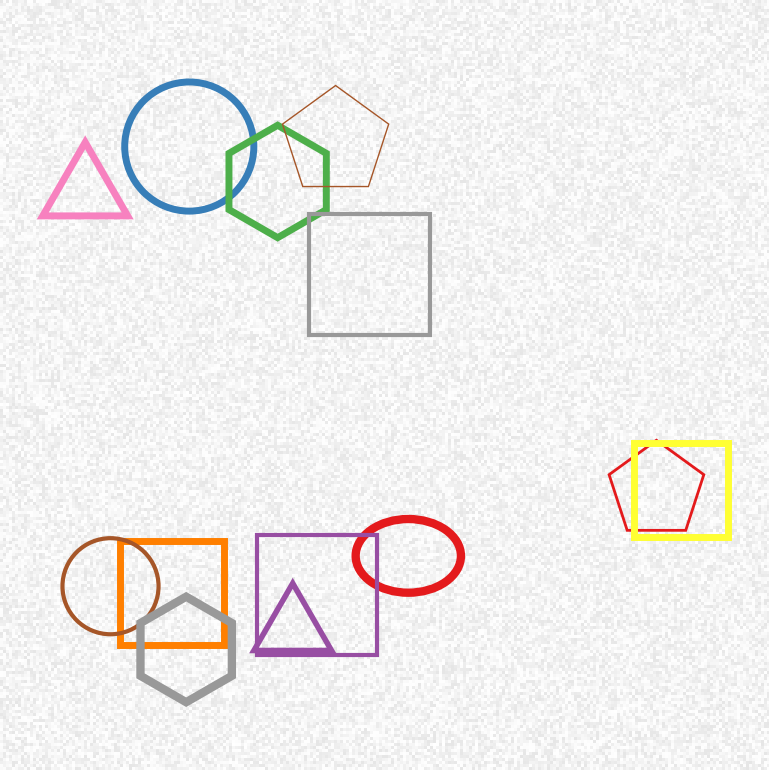[{"shape": "oval", "thickness": 3, "radius": 0.34, "center": [0.53, 0.278]}, {"shape": "pentagon", "thickness": 1, "radius": 0.32, "center": [0.853, 0.364]}, {"shape": "circle", "thickness": 2.5, "radius": 0.42, "center": [0.246, 0.81]}, {"shape": "hexagon", "thickness": 2.5, "radius": 0.36, "center": [0.361, 0.764]}, {"shape": "triangle", "thickness": 2, "radius": 0.29, "center": [0.38, 0.184]}, {"shape": "square", "thickness": 1.5, "radius": 0.39, "center": [0.412, 0.227]}, {"shape": "square", "thickness": 2.5, "radius": 0.34, "center": [0.224, 0.23]}, {"shape": "square", "thickness": 2.5, "radius": 0.31, "center": [0.885, 0.364]}, {"shape": "pentagon", "thickness": 0.5, "radius": 0.36, "center": [0.436, 0.816]}, {"shape": "circle", "thickness": 1.5, "radius": 0.31, "center": [0.144, 0.239]}, {"shape": "triangle", "thickness": 2.5, "radius": 0.32, "center": [0.111, 0.751]}, {"shape": "hexagon", "thickness": 3, "radius": 0.34, "center": [0.242, 0.157]}, {"shape": "square", "thickness": 1.5, "radius": 0.39, "center": [0.48, 0.644]}]